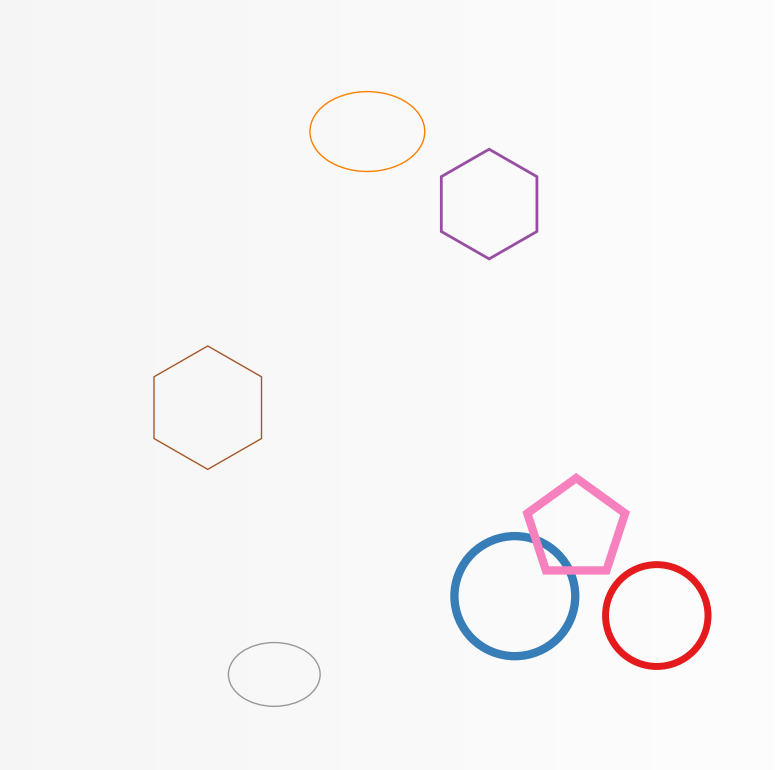[{"shape": "circle", "thickness": 2.5, "radius": 0.33, "center": [0.847, 0.201]}, {"shape": "circle", "thickness": 3, "radius": 0.39, "center": [0.664, 0.226]}, {"shape": "hexagon", "thickness": 1, "radius": 0.36, "center": [0.631, 0.735]}, {"shape": "oval", "thickness": 0.5, "radius": 0.37, "center": [0.474, 0.829]}, {"shape": "hexagon", "thickness": 0.5, "radius": 0.4, "center": [0.268, 0.471]}, {"shape": "pentagon", "thickness": 3, "radius": 0.33, "center": [0.743, 0.313]}, {"shape": "oval", "thickness": 0.5, "radius": 0.3, "center": [0.354, 0.124]}]